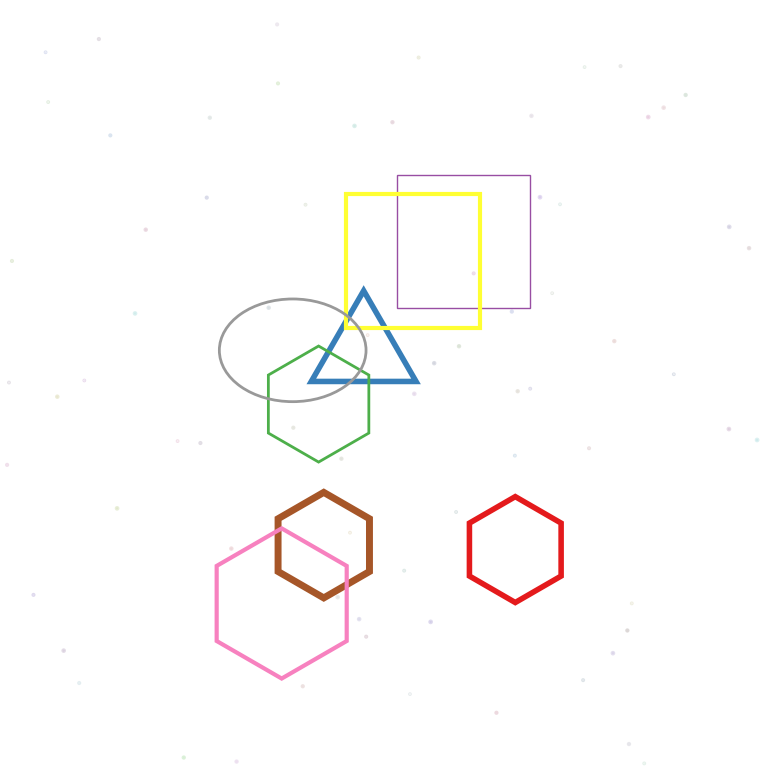[{"shape": "hexagon", "thickness": 2, "radius": 0.34, "center": [0.669, 0.286]}, {"shape": "triangle", "thickness": 2, "radius": 0.39, "center": [0.472, 0.544]}, {"shape": "hexagon", "thickness": 1, "radius": 0.38, "center": [0.414, 0.475]}, {"shape": "square", "thickness": 0.5, "radius": 0.43, "center": [0.602, 0.686]}, {"shape": "square", "thickness": 1.5, "radius": 0.44, "center": [0.536, 0.661]}, {"shape": "hexagon", "thickness": 2.5, "radius": 0.34, "center": [0.42, 0.292]}, {"shape": "hexagon", "thickness": 1.5, "radius": 0.49, "center": [0.366, 0.216]}, {"shape": "oval", "thickness": 1, "radius": 0.48, "center": [0.38, 0.545]}]